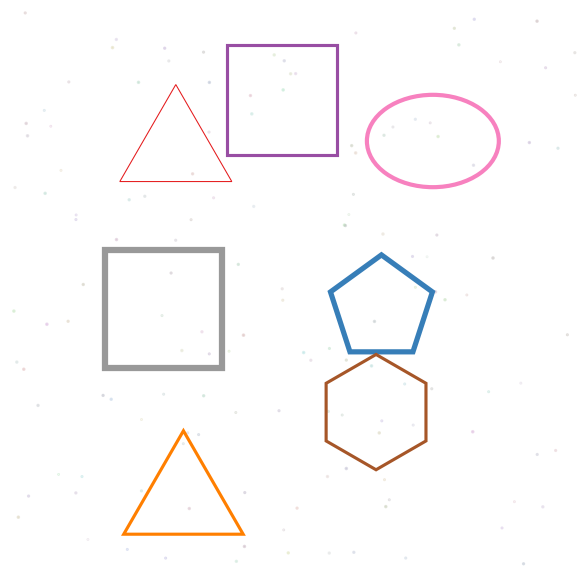[{"shape": "triangle", "thickness": 0.5, "radius": 0.56, "center": [0.304, 0.741]}, {"shape": "pentagon", "thickness": 2.5, "radius": 0.46, "center": [0.661, 0.465]}, {"shape": "square", "thickness": 1.5, "radius": 0.47, "center": [0.488, 0.826]}, {"shape": "triangle", "thickness": 1.5, "radius": 0.6, "center": [0.318, 0.134]}, {"shape": "hexagon", "thickness": 1.5, "radius": 0.5, "center": [0.651, 0.286]}, {"shape": "oval", "thickness": 2, "radius": 0.57, "center": [0.75, 0.755]}, {"shape": "square", "thickness": 3, "radius": 0.51, "center": [0.283, 0.464]}]